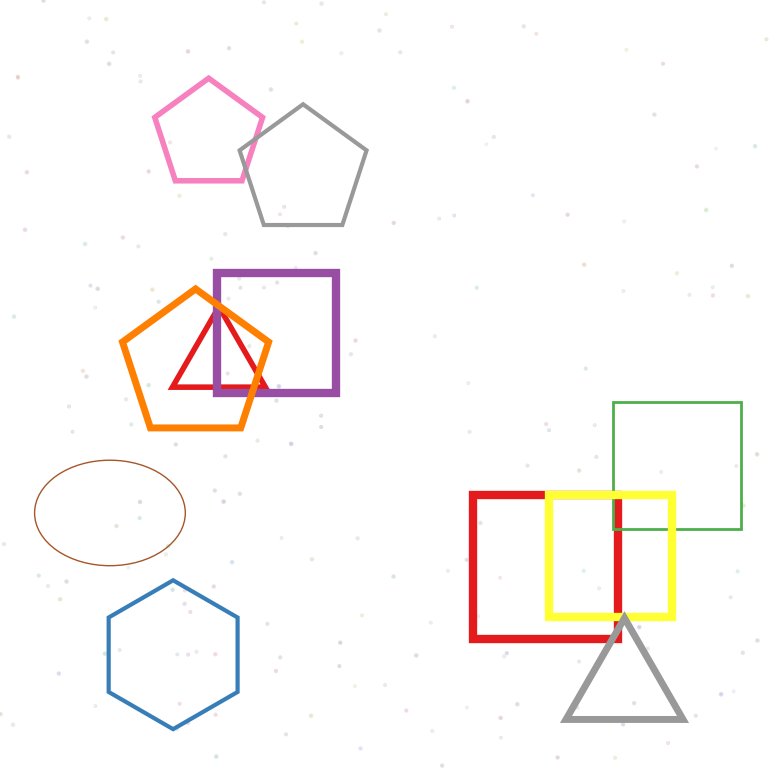[{"shape": "square", "thickness": 3, "radius": 0.47, "center": [0.708, 0.263]}, {"shape": "triangle", "thickness": 2, "radius": 0.35, "center": [0.284, 0.532]}, {"shape": "hexagon", "thickness": 1.5, "radius": 0.48, "center": [0.225, 0.15]}, {"shape": "square", "thickness": 1, "radius": 0.41, "center": [0.879, 0.396]}, {"shape": "square", "thickness": 3, "radius": 0.39, "center": [0.359, 0.567]}, {"shape": "pentagon", "thickness": 2.5, "radius": 0.5, "center": [0.254, 0.525]}, {"shape": "square", "thickness": 3, "radius": 0.4, "center": [0.793, 0.278]}, {"shape": "oval", "thickness": 0.5, "radius": 0.49, "center": [0.143, 0.334]}, {"shape": "pentagon", "thickness": 2, "radius": 0.37, "center": [0.271, 0.825]}, {"shape": "pentagon", "thickness": 1.5, "radius": 0.43, "center": [0.394, 0.778]}, {"shape": "triangle", "thickness": 2.5, "radius": 0.44, "center": [0.811, 0.11]}]